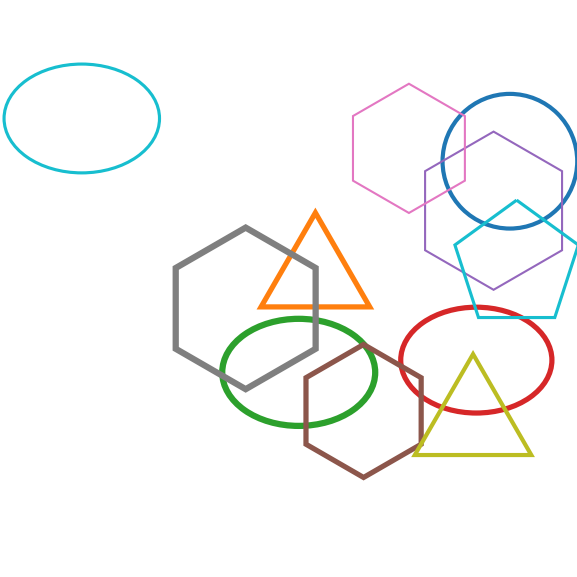[{"shape": "circle", "thickness": 2, "radius": 0.58, "center": [0.883, 0.72]}, {"shape": "triangle", "thickness": 2.5, "radius": 0.54, "center": [0.546, 0.522]}, {"shape": "oval", "thickness": 3, "radius": 0.66, "center": [0.517, 0.354]}, {"shape": "oval", "thickness": 2.5, "radius": 0.65, "center": [0.825, 0.376]}, {"shape": "hexagon", "thickness": 1, "radius": 0.68, "center": [0.855, 0.634]}, {"shape": "hexagon", "thickness": 2.5, "radius": 0.58, "center": [0.63, 0.287]}, {"shape": "hexagon", "thickness": 1, "radius": 0.56, "center": [0.708, 0.742]}, {"shape": "hexagon", "thickness": 3, "radius": 0.7, "center": [0.425, 0.465]}, {"shape": "triangle", "thickness": 2, "radius": 0.58, "center": [0.819, 0.269]}, {"shape": "pentagon", "thickness": 1.5, "radius": 0.56, "center": [0.895, 0.54]}, {"shape": "oval", "thickness": 1.5, "radius": 0.67, "center": [0.142, 0.794]}]